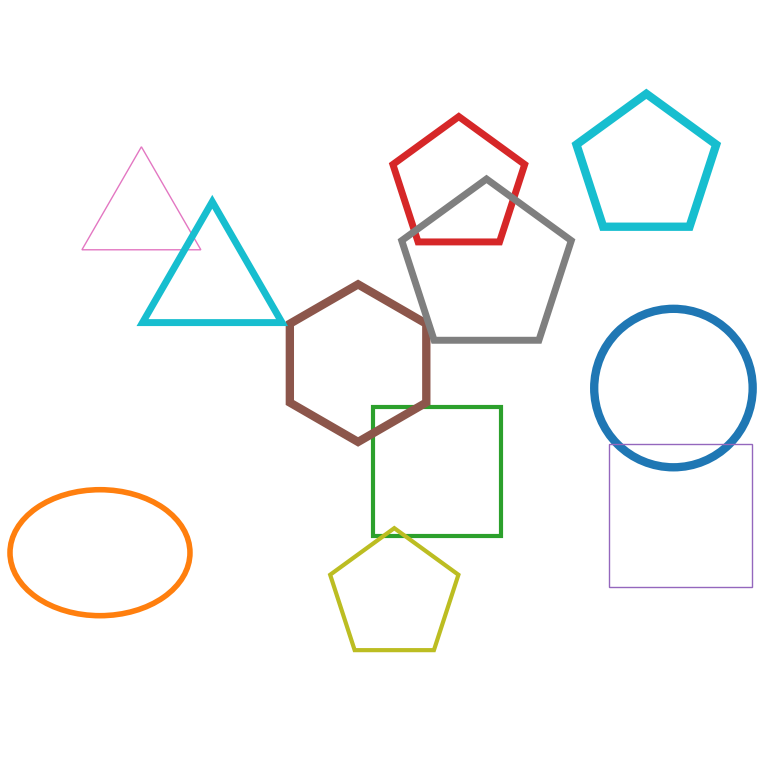[{"shape": "circle", "thickness": 3, "radius": 0.51, "center": [0.875, 0.496]}, {"shape": "oval", "thickness": 2, "radius": 0.58, "center": [0.13, 0.282]}, {"shape": "square", "thickness": 1.5, "radius": 0.42, "center": [0.568, 0.388]}, {"shape": "pentagon", "thickness": 2.5, "radius": 0.45, "center": [0.596, 0.759]}, {"shape": "square", "thickness": 0.5, "radius": 0.46, "center": [0.884, 0.331]}, {"shape": "hexagon", "thickness": 3, "radius": 0.51, "center": [0.465, 0.528]}, {"shape": "triangle", "thickness": 0.5, "radius": 0.45, "center": [0.184, 0.72]}, {"shape": "pentagon", "thickness": 2.5, "radius": 0.58, "center": [0.632, 0.652]}, {"shape": "pentagon", "thickness": 1.5, "radius": 0.44, "center": [0.512, 0.227]}, {"shape": "pentagon", "thickness": 3, "radius": 0.48, "center": [0.839, 0.783]}, {"shape": "triangle", "thickness": 2.5, "radius": 0.52, "center": [0.276, 0.633]}]